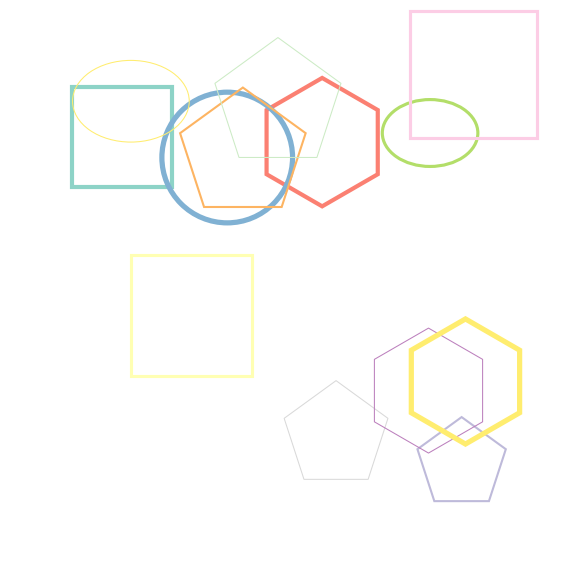[{"shape": "square", "thickness": 2, "radius": 0.43, "center": [0.211, 0.761]}, {"shape": "square", "thickness": 1.5, "radius": 0.53, "center": [0.331, 0.453]}, {"shape": "pentagon", "thickness": 1, "radius": 0.4, "center": [0.799, 0.196]}, {"shape": "hexagon", "thickness": 2, "radius": 0.56, "center": [0.558, 0.753]}, {"shape": "circle", "thickness": 2.5, "radius": 0.57, "center": [0.393, 0.726]}, {"shape": "pentagon", "thickness": 1, "radius": 0.57, "center": [0.421, 0.733]}, {"shape": "oval", "thickness": 1.5, "radius": 0.41, "center": [0.745, 0.769]}, {"shape": "square", "thickness": 1.5, "radius": 0.55, "center": [0.82, 0.87]}, {"shape": "pentagon", "thickness": 0.5, "radius": 0.47, "center": [0.582, 0.246]}, {"shape": "hexagon", "thickness": 0.5, "radius": 0.54, "center": [0.742, 0.323]}, {"shape": "pentagon", "thickness": 0.5, "radius": 0.57, "center": [0.481, 0.819]}, {"shape": "oval", "thickness": 0.5, "radius": 0.51, "center": [0.227, 0.824]}, {"shape": "hexagon", "thickness": 2.5, "radius": 0.54, "center": [0.806, 0.339]}]